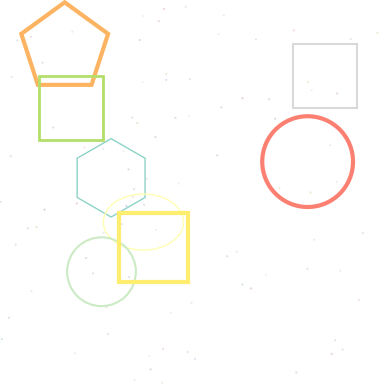[{"shape": "hexagon", "thickness": 1, "radius": 0.51, "center": [0.289, 0.538]}, {"shape": "oval", "thickness": 1, "radius": 0.52, "center": [0.373, 0.423]}, {"shape": "circle", "thickness": 3, "radius": 0.59, "center": [0.799, 0.58]}, {"shape": "pentagon", "thickness": 3, "radius": 0.59, "center": [0.168, 0.875]}, {"shape": "square", "thickness": 2, "radius": 0.42, "center": [0.185, 0.719]}, {"shape": "square", "thickness": 1.5, "radius": 0.42, "center": [0.843, 0.803]}, {"shape": "circle", "thickness": 1.5, "radius": 0.45, "center": [0.264, 0.294]}, {"shape": "square", "thickness": 3, "radius": 0.45, "center": [0.399, 0.357]}]